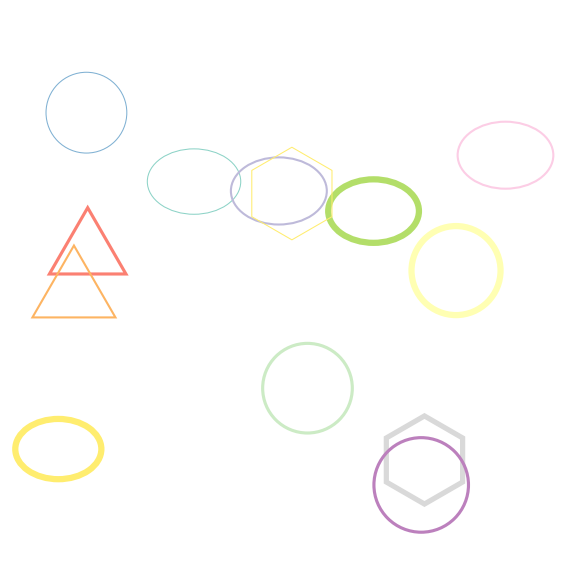[{"shape": "oval", "thickness": 0.5, "radius": 0.4, "center": [0.336, 0.685]}, {"shape": "circle", "thickness": 3, "radius": 0.39, "center": [0.79, 0.531]}, {"shape": "oval", "thickness": 1, "radius": 0.42, "center": [0.483, 0.668]}, {"shape": "triangle", "thickness": 1.5, "radius": 0.38, "center": [0.152, 0.563]}, {"shape": "circle", "thickness": 0.5, "radius": 0.35, "center": [0.15, 0.804]}, {"shape": "triangle", "thickness": 1, "radius": 0.41, "center": [0.128, 0.491]}, {"shape": "oval", "thickness": 3, "radius": 0.39, "center": [0.647, 0.634]}, {"shape": "oval", "thickness": 1, "radius": 0.41, "center": [0.875, 0.73]}, {"shape": "hexagon", "thickness": 2.5, "radius": 0.38, "center": [0.735, 0.203]}, {"shape": "circle", "thickness": 1.5, "radius": 0.41, "center": [0.729, 0.159]}, {"shape": "circle", "thickness": 1.5, "radius": 0.39, "center": [0.532, 0.327]}, {"shape": "hexagon", "thickness": 0.5, "radius": 0.4, "center": [0.505, 0.664]}, {"shape": "oval", "thickness": 3, "radius": 0.37, "center": [0.101, 0.222]}]